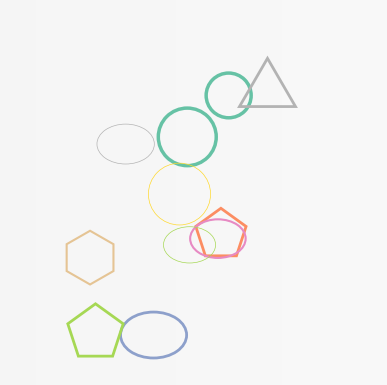[{"shape": "circle", "thickness": 2.5, "radius": 0.37, "center": [0.483, 0.644]}, {"shape": "circle", "thickness": 2.5, "radius": 0.29, "center": [0.59, 0.752]}, {"shape": "pentagon", "thickness": 2, "radius": 0.34, "center": [0.57, 0.391]}, {"shape": "oval", "thickness": 2, "radius": 0.43, "center": [0.396, 0.13]}, {"shape": "oval", "thickness": 1.5, "radius": 0.36, "center": [0.562, 0.38]}, {"shape": "oval", "thickness": 0.5, "radius": 0.34, "center": [0.489, 0.364]}, {"shape": "pentagon", "thickness": 2, "radius": 0.38, "center": [0.246, 0.136]}, {"shape": "circle", "thickness": 0.5, "radius": 0.4, "center": [0.463, 0.496]}, {"shape": "hexagon", "thickness": 1.5, "radius": 0.35, "center": [0.232, 0.331]}, {"shape": "triangle", "thickness": 2, "radius": 0.42, "center": [0.69, 0.765]}, {"shape": "oval", "thickness": 0.5, "radius": 0.37, "center": [0.324, 0.626]}]